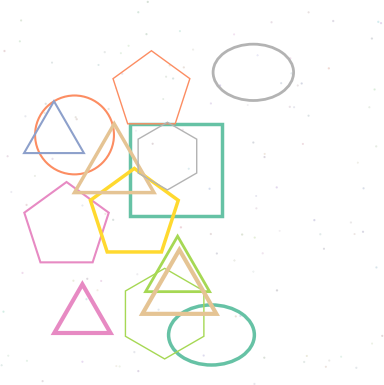[{"shape": "square", "thickness": 2.5, "radius": 0.6, "center": [0.458, 0.56]}, {"shape": "oval", "thickness": 2.5, "radius": 0.56, "center": [0.549, 0.13]}, {"shape": "circle", "thickness": 1.5, "radius": 0.51, "center": [0.194, 0.65]}, {"shape": "pentagon", "thickness": 1, "radius": 0.52, "center": [0.393, 0.763]}, {"shape": "triangle", "thickness": 1.5, "radius": 0.45, "center": [0.14, 0.647]}, {"shape": "pentagon", "thickness": 1.5, "radius": 0.58, "center": [0.173, 0.412]}, {"shape": "triangle", "thickness": 3, "radius": 0.42, "center": [0.214, 0.177]}, {"shape": "triangle", "thickness": 2, "radius": 0.48, "center": [0.461, 0.29]}, {"shape": "hexagon", "thickness": 1, "radius": 0.59, "center": [0.428, 0.185]}, {"shape": "pentagon", "thickness": 2.5, "radius": 0.6, "center": [0.349, 0.443]}, {"shape": "triangle", "thickness": 2.5, "radius": 0.6, "center": [0.297, 0.559]}, {"shape": "triangle", "thickness": 3, "radius": 0.55, "center": [0.466, 0.24]}, {"shape": "hexagon", "thickness": 1, "radius": 0.44, "center": [0.435, 0.595]}, {"shape": "oval", "thickness": 2, "radius": 0.52, "center": [0.658, 0.812]}]